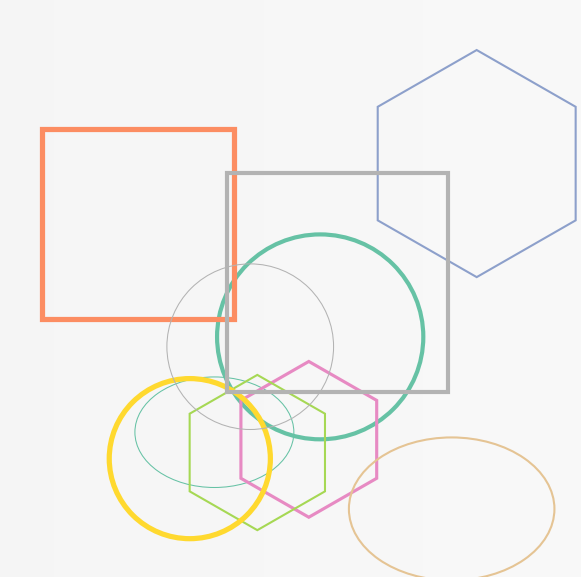[{"shape": "oval", "thickness": 0.5, "radius": 0.68, "center": [0.369, 0.251]}, {"shape": "circle", "thickness": 2, "radius": 0.89, "center": [0.551, 0.416]}, {"shape": "square", "thickness": 2.5, "radius": 0.83, "center": [0.238, 0.611]}, {"shape": "hexagon", "thickness": 1, "radius": 0.98, "center": [0.82, 0.716]}, {"shape": "hexagon", "thickness": 1.5, "radius": 0.67, "center": [0.531, 0.238]}, {"shape": "hexagon", "thickness": 1, "radius": 0.67, "center": [0.443, 0.216]}, {"shape": "circle", "thickness": 2.5, "radius": 0.69, "center": [0.327, 0.205]}, {"shape": "oval", "thickness": 1, "radius": 0.88, "center": [0.777, 0.118]}, {"shape": "square", "thickness": 2, "radius": 0.95, "center": [0.581, 0.51]}, {"shape": "circle", "thickness": 0.5, "radius": 0.72, "center": [0.43, 0.399]}]